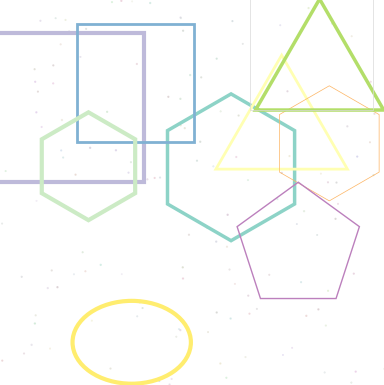[{"shape": "hexagon", "thickness": 2.5, "radius": 0.95, "center": [0.6, 0.565]}, {"shape": "triangle", "thickness": 2, "radius": 0.99, "center": [0.732, 0.659]}, {"shape": "square", "thickness": 3, "radius": 0.96, "center": [0.182, 0.721]}, {"shape": "square", "thickness": 2, "radius": 0.76, "center": [0.353, 0.785]}, {"shape": "hexagon", "thickness": 0.5, "radius": 0.75, "center": [0.855, 0.628]}, {"shape": "triangle", "thickness": 2.5, "radius": 0.96, "center": [0.83, 0.81]}, {"shape": "square", "thickness": 0.5, "radius": 0.8, "center": [0.809, 0.874]}, {"shape": "pentagon", "thickness": 1, "radius": 0.83, "center": [0.775, 0.36]}, {"shape": "hexagon", "thickness": 3, "radius": 0.7, "center": [0.23, 0.568]}, {"shape": "oval", "thickness": 3, "radius": 0.77, "center": [0.342, 0.111]}]